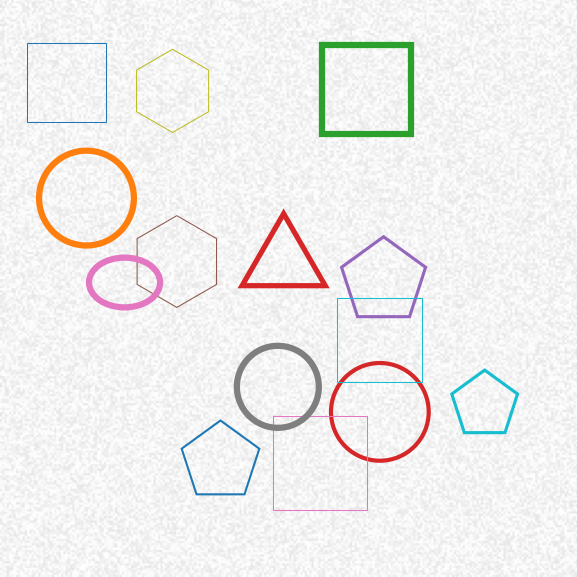[{"shape": "pentagon", "thickness": 1, "radius": 0.35, "center": [0.382, 0.2]}, {"shape": "square", "thickness": 0.5, "radius": 0.34, "center": [0.115, 0.856]}, {"shape": "circle", "thickness": 3, "radius": 0.41, "center": [0.15, 0.656]}, {"shape": "square", "thickness": 3, "radius": 0.38, "center": [0.635, 0.843]}, {"shape": "triangle", "thickness": 2.5, "radius": 0.42, "center": [0.491, 0.546]}, {"shape": "circle", "thickness": 2, "radius": 0.42, "center": [0.658, 0.286]}, {"shape": "pentagon", "thickness": 1.5, "radius": 0.38, "center": [0.664, 0.513]}, {"shape": "hexagon", "thickness": 0.5, "radius": 0.4, "center": [0.306, 0.546]}, {"shape": "oval", "thickness": 3, "radius": 0.31, "center": [0.216, 0.51]}, {"shape": "square", "thickness": 0.5, "radius": 0.41, "center": [0.554, 0.197]}, {"shape": "circle", "thickness": 3, "radius": 0.35, "center": [0.481, 0.329]}, {"shape": "hexagon", "thickness": 0.5, "radius": 0.36, "center": [0.299, 0.842]}, {"shape": "square", "thickness": 0.5, "radius": 0.36, "center": [0.657, 0.411]}, {"shape": "pentagon", "thickness": 1.5, "radius": 0.3, "center": [0.839, 0.298]}]